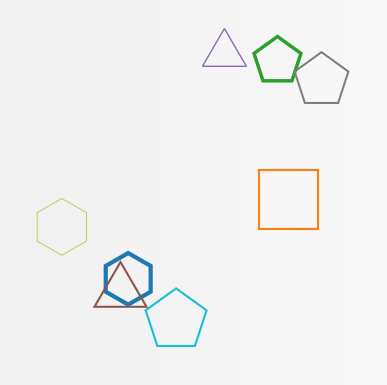[{"shape": "hexagon", "thickness": 3, "radius": 0.33, "center": [0.331, 0.276]}, {"shape": "square", "thickness": 1.5, "radius": 0.38, "center": [0.745, 0.482]}, {"shape": "pentagon", "thickness": 2.5, "radius": 0.32, "center": [0.716, 0.842]}, {"shape": "triangle", "thickness": 1, "radius": 0.33, "center": [0.579, 0.86]}, {"shape": "triangle", "thickness": 1.5, "radius": 0.39, "center": [0.311, 0.242]}, {"shape": "pentagon", "thickness": 1.5, "radius": 0.36, "center": [0.83, 0.792]}, {"shape": "hexagon", "thickness": 0.5, "radius": 0.37, "center": [0.16, 0.411]}, {"shape": "pentagon", "thickness": 1.5, "radius": 0.41, "center": [0.455, 0.168]}]